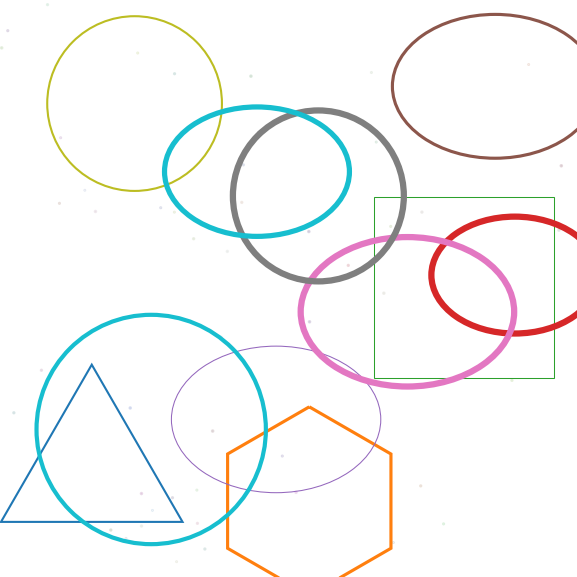[{"shape": "triangle", "thickness": 1, "radius": 0.91, "center": [0.159, 0.186]}, {"shape": "hexagon", "thickness": 1.5, "radius": 0.82, "center": [0.536, 0.131]}, {"shape": "square", "thickness": 0.5, "radius": 0.78, "center": [0.804, 0.501]}, {"shape": "oval", "thickness": 3, "radius": 0.72, "center": [0.892, 0.523]}, {"shape": "oval", "thickness": 0.5, "radius": 0.91, "center": [0.478, 0.273]}, {"shape": "oval", "thickness": 1.5, "radius": 0.89, "center": [0.857, 0.85]}, {"shape": "oval", "thickness": 3, "radius": 0.92, "center": [0.706, 0.459]}, {"shape": "circle", "thickness": 3, "radius": 0.74, "center": [0.551, 0.66]}, {"shape": "circle", "thickness": 1, "radius": 0.76, "center": [0.233, 0.82]}, {"shape": "circle", "thickness": 2, "radius": 0.99, "center": [0.262, 0.255]}, {"shape": "oval", "thickness": 2.5, "radius": 0.8, "center": [0.445, 0.702]}]